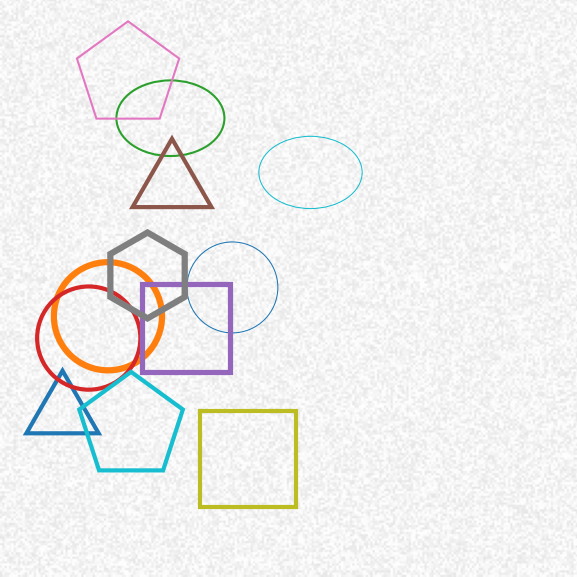[{"shape": "circle", "thickness": 0.5, "radius": 0.39, "center": [0.402, 0.501]}, {"shape": "triangle", "thickness": 2, "radius": 0.36, "center": [0.108, 0.285]}, {"shape": "circle", "thickness": 3, "radius": 0.47, "center": [0.187, 0.452]}, {"shape": "oval", "thickness": 1, "radius": 0.47, "center": [0.295, 0.794]}, {"shape": "circle", "thickness": 2, "radius": 0.45, "center": [0.154, 0.414]}, {"shape": "square", "thickness": 2.5, "radius": 0.38, "center": [0.322, 0.431]}, {"shape": "triangle", "thickness": 2, "radius": 0.39, "center": [0.298, 0.68]}, {"shape": "pentagon", "thickness": 1, "radius": 0.47, "center": [0.222, 0.869]}, {"shape": "hexagon", "thickness": 3, "radius": 0.37, "center": [0.255, 0.522]}, {"shape": "square", "thickness": 2, "radius": 0.41, "center": [0.429, 0.205]}, {"shape": "pentagon", "thickness": 2, "radius": 0.47, "center": [0.227, 0.261]}, {"shape": "oval", "thickness": 0.5, "radius": 0.45, "center": [0.538, 0.701]}]